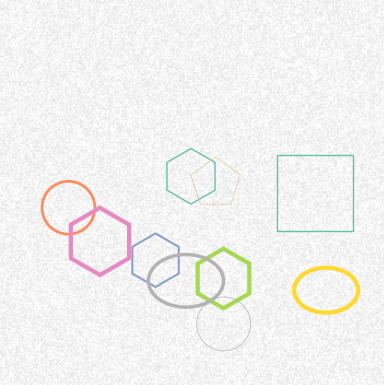[{"shape": "hexagon", "thickness": 1, "radius": 0.36, "center": [0.496, 0.542]}, {"shape": "square", "thickness": 1, "radius": 0.49, "center": [0.817, 0.498]}, {"shape": "circle", "thickness": 2, "radius": 0.34, "center": [0.178, 0.46]}, {"shape": "hexagon", "thickness": 1.5, "radius": 0.35, "center": [0.404, 0.324]}, {"shape": "hexagon", "thickness": 3, "radius": 0.44, "center": [0.26, 0.373]}, {"shape": "hexagon", "thickness": 3, "radius": 0.39, "center": [0.58, 0.277]}, {"shape": "oval", "thickness": 3, "radius": 0.42, "center": [0.847, 0.246]}, {"shape": "pentagon", "thickness": 0.5, "radius": 0.34, "center": [0.56, 0.524]}, {"shape": "circle", "thickness": 0.5, "radius": 0.35, "center": [0.581, 0.159]}, {"shape": "oval", "thickness": 2.5, "radius": 0.49, "center": [0.483, 0.271]}]